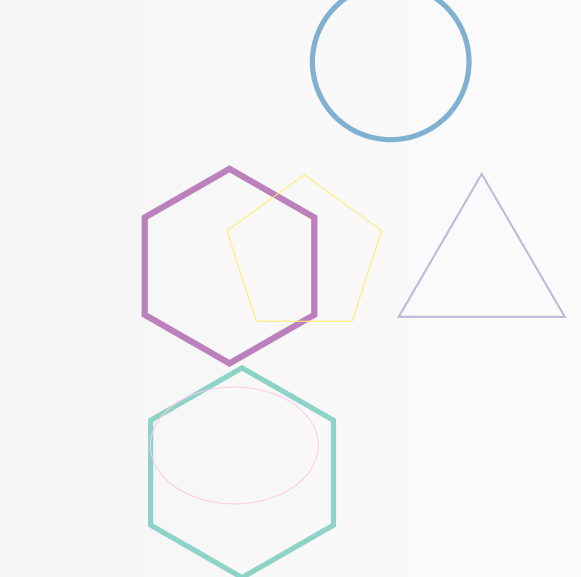[{"shape": "hexagon", "thickness": 2.5, "radius": 0.91, "center": [0.416, 0.181]}, {"shape": "triangle", "thickness": 1, "radius": 0.82, "center": [0.829, 0.533]}, {"shape": "circle", "thickness": 2.5, "radius": 0.67, "center": [0.672, 0.892]}, {"shape": "oval", "thickness": 0.5, "radius": 0.72, "center": [0.403, 0.228]}, {"shape": "hexagon", "thickness": 3, "radius": 0.84, "center": [0.395, 0.538]}, {"shape": "pentagon", "thickness": 0.5, "radius": 0.7, "center": [0.524, 0.556]}]